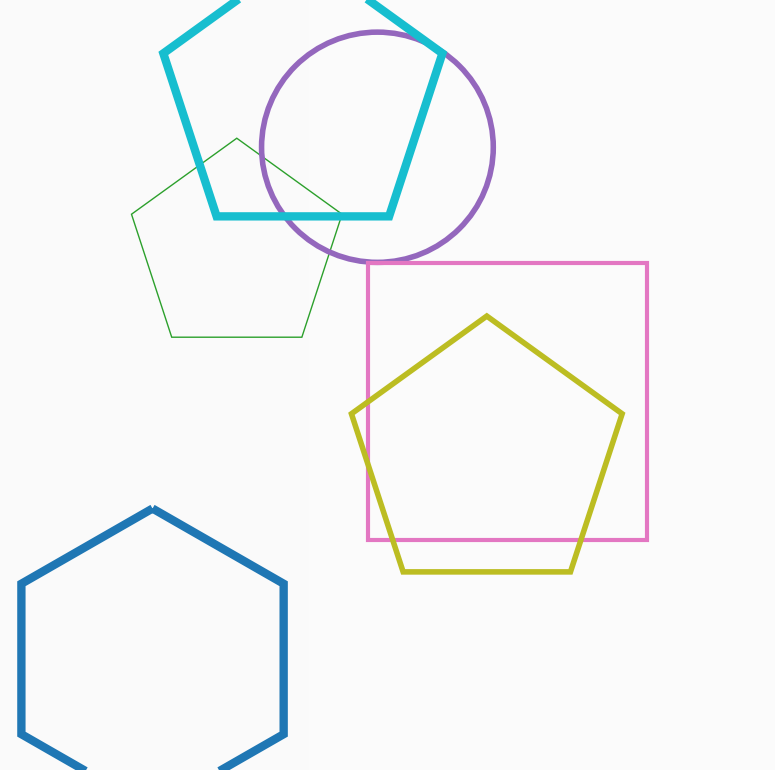[{"shape": "hexagon", "thickness": 3, "radius": 0.98, "center": [0.197, 0.144]}, {"shape": "pentagon", "thickness": 0.5, "radius": 0.71, "center": [0.306, 0.678]}, {"shape": "circle", "thickness": 2, "radius": 0.75, "center": [0.487, 0.809]}, {"shape": "square", "thickness": 1.5, "radius": 0.9, "center": [0.655, 0.478]}, {"shape": "pentagon", "thickness": 2, "radius": 0.92, "center": [0.628, 0.406]}, {"shape": "pentagon", "thickness": 3, "radius": 0.95, "center": [0.391, 0.872]}]